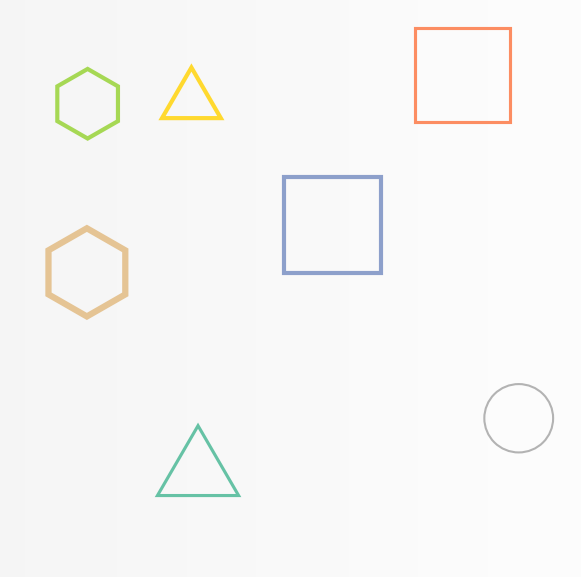[{"shape": "triangle", "thickness": 1.5, "radius": 0.4, "center": [0.341, 0.181]}, {"shape": "square", "thickness": 1.5, "radius": 0.41, "center": [0.796, 0.87]}, {"shape": "square", "thickness": 2, "radius": 0.42, "center": [0.572, 0.609]}, {"shape": "hexagon", "thickness": 2, "radius": 0.3, "center": [0.151, 0.82]}, {"shape": "triangle", "thickness": 2, "radius": 0.29, "center": [0.329, 0.824]}, {"shape": "hexagon", "thickness": 3, "radius": 0.38, "center": [0.149, 0.528]}, {"shape": "circle", "thickness": 1, "radius": 0.3, "center": [0.892, 0.275]}]